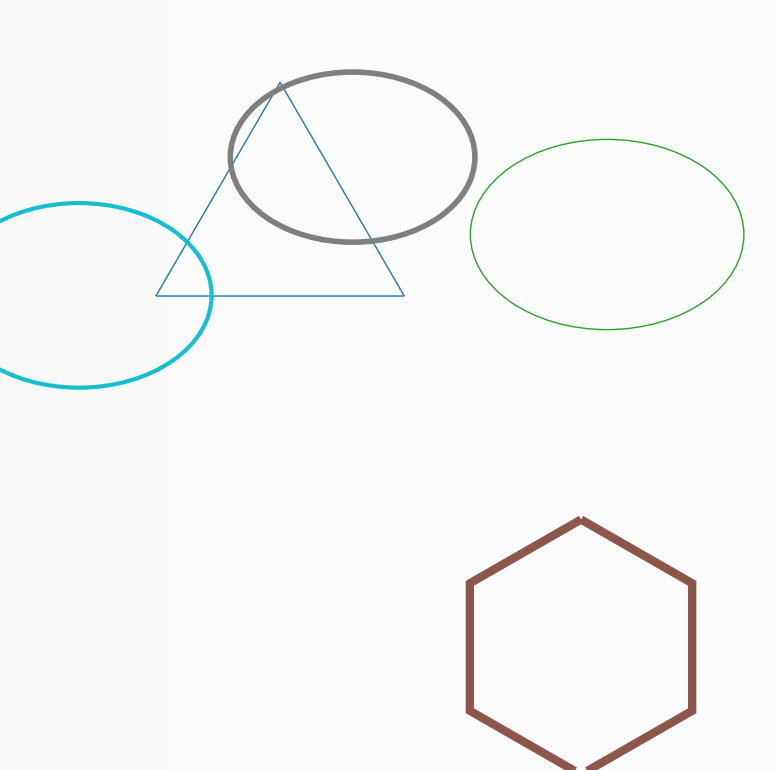[{"shape": "triangle", "thickness": 0.5, "radius": 0.93, "center": [0.361, 0.708]}, {"shape": "oval", "thickness": 0.5, "radius": 0.88, "center": [0.783, 0.695]}, {"shape": "hexagon", "thickness": 3, "radius": 0.83, "center": [0.75, 0.16]}, {"shape": "oval", "thickness": 2, "radius": 0.79, "center": [0.455, 0.796]}, {"shape": "oval", "thickness": 1.5, "radius": 0.86, "center": [0.102, 0.616]}]